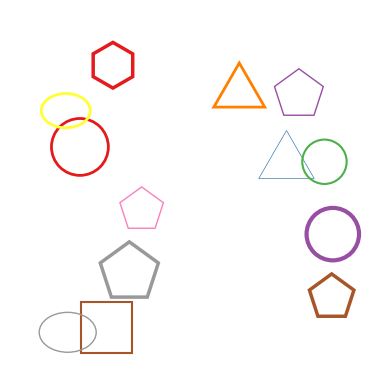[{"shape": "hexagon", "thickness": 2.5, "radius": 0.3, "center": [0.293, 0.831]}, {"shape": "circle", "thickness": 2, "radius": 0.37, "center": [0.208, 0.618]}, {"shape": "triangle", "thickness": 0.5, "radius": 0.42, "center": [0.744, 0.578]}, {"shape": "circle", "thickness": 1.5, "radius": 0.29, "center": [0.843, 0.58]}, {"shape": "pentagon", "thickness": 1, "radius": 0.33, "center": [0.776, 0.755]}, {"shape": "circle", "thickness": 3, "radius": 0.34, "center": [0.864, 0.392]}, {"shape": "triangle", "thickness": 2, "radius": 0.38, "center": [0.622, 0.76]}, {"shape": "oval", "thickness": 2, "radius": 0.32, "center": [0.171, 0.713]}, {"shape": "square", "thickness": 1.5, "radius": 0.33, "center": [0.277, 0.15]}, {"shape": "pentagon", "thickness": 2.5, "radius": 0.3, "center": [0.861, 0.228]}, {"shape": "pentagon", "thickness": 1, "radius": 0.3, "center": [0.368, 0.455]}, {"shape": "pentagon", "thickness": 2.5, "radius": 0.4, "center": [0.336, 0.292]}, {"shape": "oval", "thickness": 1, "radius": 0.37, "center": [0.176, 0.137]}]